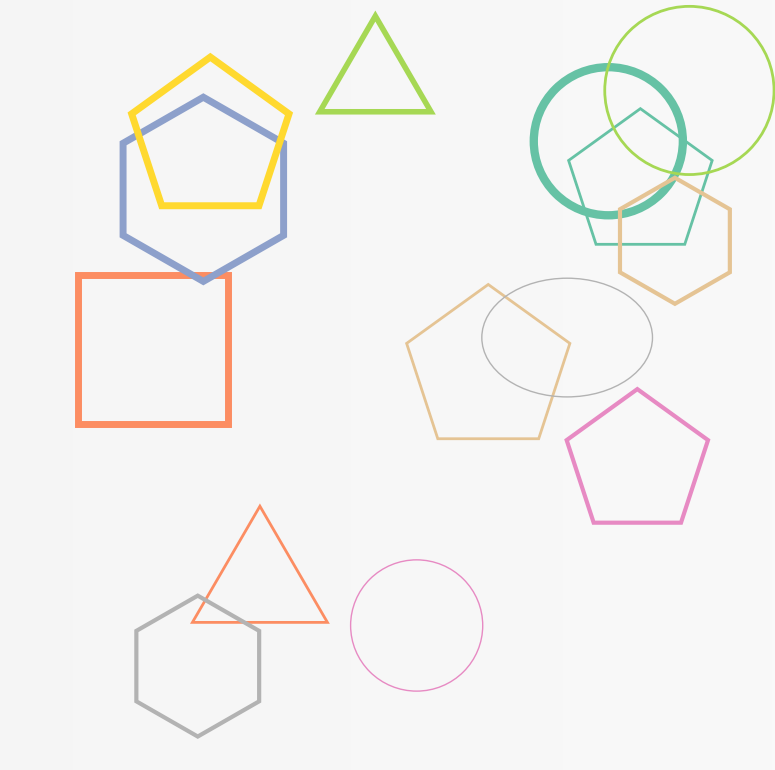[{"shape": "pentagon", "thickness": 1, "radius": 0.49, "center": [0.826, 0.762]}, {"shape": "circle", "thickness": 3, "radius": 0.48, "center": [0.785, 0.817]}, {"shape": "square", "thickness": 2.5, "radius": 0.48, "center": [0.197, 0.547]}, {"shape": "triangle", "thickness": 1, "radius": 0.5, "center": [0.335, 0.242]}, {"shape": "hexagon", "thickness": 2.5, "radius": 0.6, "center": [0.262, 0.754]}, {"shape": "circle", "thickness": 0.5, "radius": 0.43, "center": [0.538, 0.188]}, {"shape": "pentagon", "thickness": 1.5, "radius": 0.48, "center": [0.822, 0.399]}, {"shape": "circle", "thickness": 1, "radius": 0.55, "center": [0.89, 0.883]}, {"shape": "triangle", "thickness": 2, "radius": 0.41, "center": [0.484, 0.896]}, {"shape": "pentagon", "thickness": 2.5, "radius": 0.53, "center": [0.271, 0.819]}, {"shape": "hexagon", "thickness": 1.5, "radius": 0.41, "center": [0.871, 0.687]}, {"shape": "pentagon", "thickness": 1, "radius": 0.55, "center": [0.63, 0.52]}, {"shape": "hexagon", "thickness": 1.5, "radius": 0.46, "center": [0.255, 0.135]}, {"shape": "oval", "thickness": 0.5, "radius": 0.55, "center": [0.732, 0.562]}]